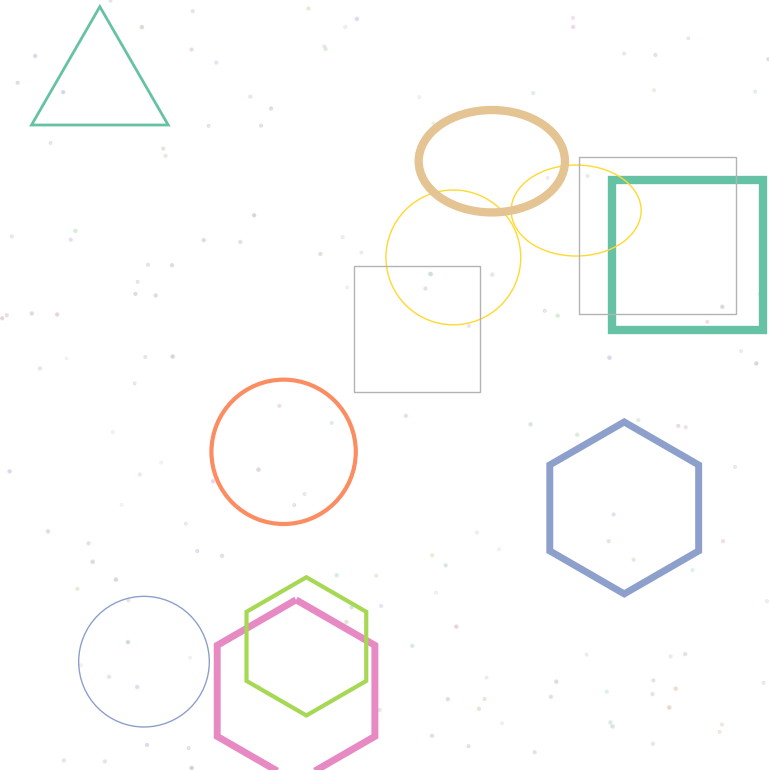[{"shape": "triangle", "thickness": 1, "radius": 0.51, "center": [0.13, 0.889]}, {"shape": "square", "thickness": 3, "radius": 0.49, "center": [0.892, 0.669]}, {"shape": "circle", "thickness": 1.5, "radius": 0.47, "center": [0.368, 0.413]}, {"shape": "hexagon", "thickness": 2.5, "radius": 0.56, "center": [0.811, 0.34]}, {"shape": "circle", "thickness": 0.5, "radius": 0.42, "center": [0.187, 0.141]}, {"shape": "hexagon", "thickness": 2.5, "radius": 0.59, "center": [0.384, 0.103]}, {"shape": "hexagon", "thickness": 1.5, "radius": 0.45, "center": [0.398, 0.161]}, {"shape": "circle", "thickness": 0.5, "radius": 0.44, "center": [0.589, 0.666]}, {"shape": "oval", "thickness": 0.5, "radius": 0.42, "center": [0.748, 0.727]}, {"shape": "oval", "thickness": 3, "radius": 0.47, "center": [0.639, 0.791]}, {"shape": "square", "thickness": 0.5, "radius": 0.51, "center": [0.854, 0.695]}, {"shape": "square", "thickness": 0.5, "radius": 0.41, "center": [0.542, 0.573]}]